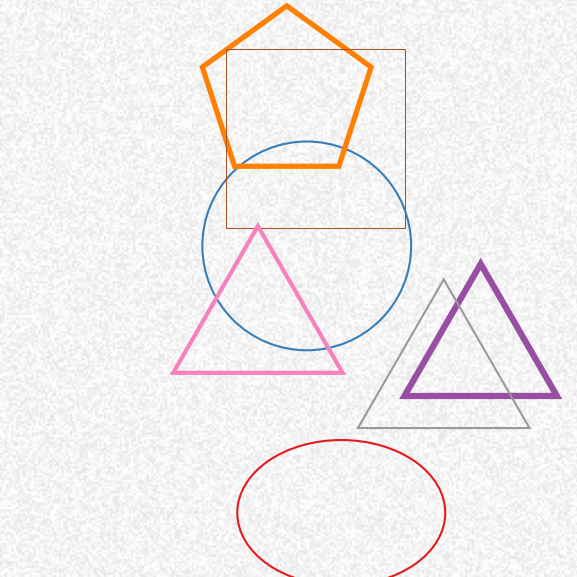[{"shape": "oval", "thickness": 1, "radius": 0.9, "center": [0.591, 0.111]}, {"shape": "circle", "thickness": 1, "radius": 0.9, "center": [0.531, 0.573]}, {"shape": "triangle", "thickness": 3, "radius": 0.76, "center": [0.832, 0.39]}, {"shape": "pentagon", "thickness": 2.5, "radius": 0.77, "center": [0.497, 0.835]}, {"shape": "square", "thickness": 0.5, "radius": 0.78, "center": [0.546, 0.759]}, {"shape": "triangle", "thickness": 2, "radius": 0.85, "center": [0.447, 0.438]}, {"shape": "triangle", "thickness": 1, "radius": 0.86, "center": [0.768, 0.344]}]